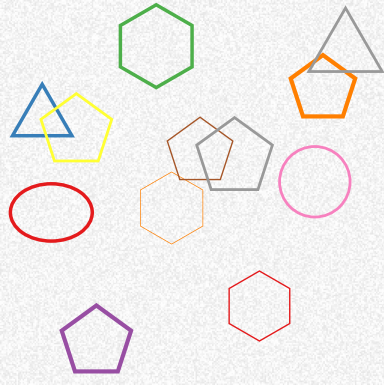[{"shape": "oval", "thickness": 2.5, "radius": 0.53, "center": [0.133, 0.448]}, {"shape": "hexagon", "thickness": 1, "radius": 0.45, "center": [0.674, 0.205]}, {"shape": "triangle", "thickness": 2.5, "radius": 0.45, "center": [0.11, 0.692]}, {"shape": "hexagon", "thickness": 2.5, "radius": 0.54, "center": [0.406, 0.88]}, {"shape": "pentagon", "thickness": 3, "radius": 0.47, "center": [0.25, 0.112]}, {"shape": "pentagon", "thickness": 3, "radius": 0.44, "center": [0.839, 0.769]}, {"shape": "hexagon", "thickness": 0.5, "radius": 0.47, "center": [0.446, 0.46]}, {"shape": "pentagon", "thickness": 2, "radius": 0.48, "center": [0.198, 0.66]}, {"shape": "pentagon", "thickness": 1, "radius": 0.45, "center": [0.52, 0.606]}, {"shape": "circle", "thickness": 2, "radius": 0.46, "center": [0.818, 0.528]}, {"shape": "triangle", "thickness": 2, "radius": 0.55, "center": [0.897, 0.869]}, {"shape": "pentagon", "thickness": 2, "radius": 0.52, "center": [0.609, 0.591]}]